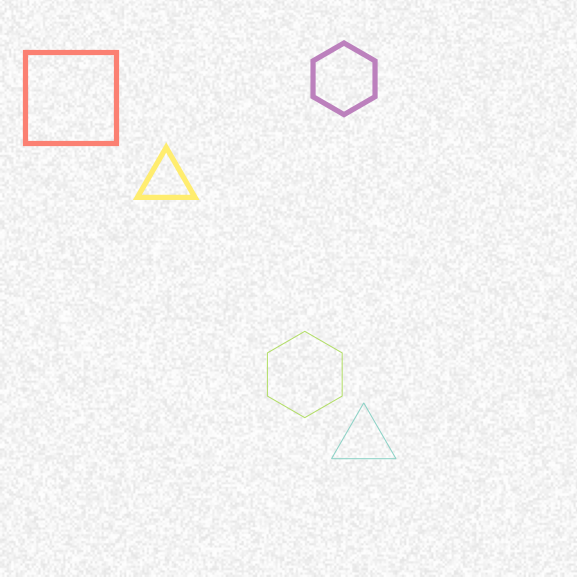[{"shape": "triangle", "thickness": 0.5, "radius": 0.32, "center": [0.63, 0.237]}, {"shape": "square", "thickness": 2.5, "radius": 0.39, "center": [0.122, 0.83]}, {"shape": "hexagon", "thickness": 0.5, "radius": 0.37, "center": [0.528, 0.351]}, {"shape": "hexagon", "thickness": 2.5, "radius": 0.31, "center": [0.596, 0.863]}, {"shape": "triangle", "thickness": 2.5, "radius": 0.29, "center": [0.288, 0.686]}]